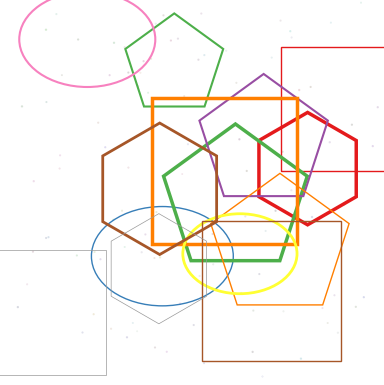[{"shape": "hexagon", "thickness": 2.5, "radius": 0.73, "center": [0.799, 0.562]}, {"shape": "square", "thickness": 1, "radius": 0.8, "center": [0.89, 0.717]}, {"shape": "oval", "thickness": 1, "radius": 0.92, "center": [0.422, 0.335]}, {"shape": "pentagon", "thickness": 1.5, "radius": 0.67, "center": [0.453, 0.831]}, {"shape": "pentagon", "thickness": 2.5, "radius": 0.98, "center": [0.611, 0.482]}, {"shape": "pentagon", "thickness": 1.5, "radius": 0.88, "center": [0.685, 0.633]}, {"shape": "pentagon", "thickness": 1, "radius": 0.94, "center": [0.727, 0.361]}, {"shape": "square", "thickness": 2.5, "radius": 0.95, "center": [0.583, 0.557]}, {"shape": "oval", "thickness": 2, "radius": 0.74, "center": [0.623, 0.341]}, {"shape": "hexagon", "thickness": 2, "radius": 0.85, "center": [0.415, 0.51]}, {"shape": "square", "thickness": 1, "radius": 0.91, "center": [0.705, 0.244]}, {"shape": "oval", "thickness": 1.5, "radius": 0.88, "center": [0.227, 0.898]}, {"shape": "hexagon", "thickness": 0.5, "radius": 0.72, "center": [0.413, 0.302]}, {"shape": "square", "thickness": 0.5, "radius": 0.81, "center": [0.113, 0.189]}]